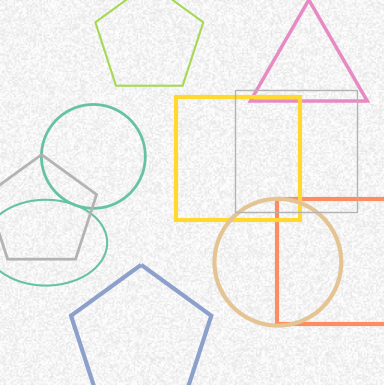[{"shape": "oval", "thickness": 1.5, "radius": 0.8, "center": [0.119, 0.37]}, {"shape": "circle", "thickness": 2, "radius": 0.67, "center": [0.242, 0.594]}, {"shape": "square", "thickness": 3, "radius": 0.82, "center": [0.882, 0.321]}, {"shape": "pentagon", "thickness": 3, "radius": 0.96, "center": [0.367, 0.121]}, {"shape": "triangle", "thickness": 2.5, "radius": 0.88, "center": [0.802, 0.825]}, {"shape": "pentagon", "thickness": 1.5, "radius": 0.74, "center": [0.388, 0.897]}, {"shape": "square", "thickness": 3, "radius": 0.8, "center": [0.619, 0.589]}, {"shape": "circle", "thickness": 3, "radius": 0.82, "center": [0.722, 0.319]}, {"shape": "square", "thickness": 1, "radius": 0.79, "center": [0.769, 0.607]}, {"shape": "pentagon", "thickness": 2, "radius": 0.75, "center": [0.108, 0.448]}]